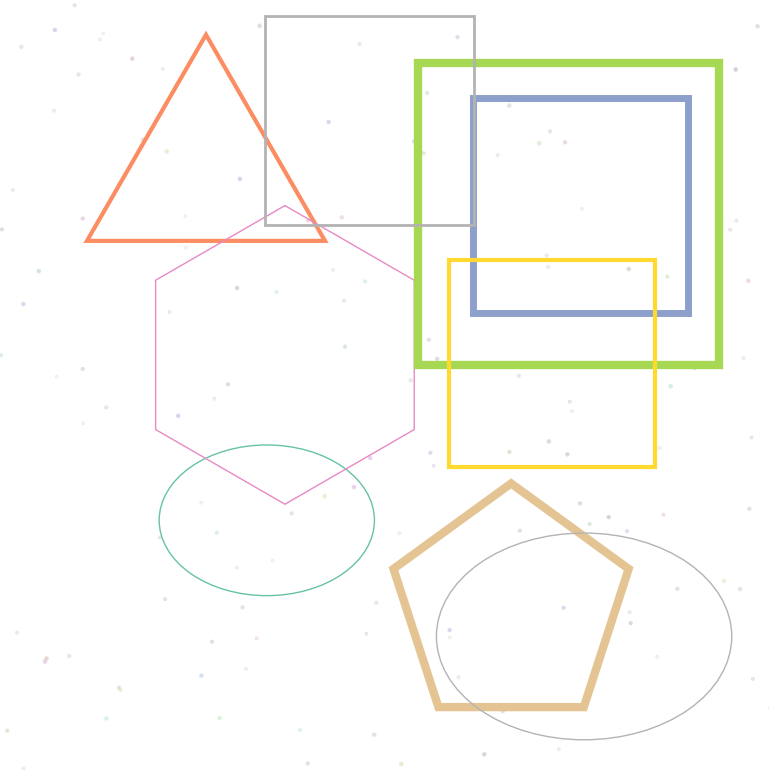[{"shape": "oval", "thickness": 0.5, "radius": 0.7, "center": [0.347, 0.324]}, {"shape": "triangle", "thickness": 1.5, "radius": 0.89, "center": [0.268, 0.776]}, {"shape": "square", "thickness": 2.5, "radius": 0.7, "center": [0.754, 0.733]}, {"shape": "hexagon", "thickness": 0.5, "radius": 0.97, "center": [0.37, 0.539]}, {"shape": "square", "thickness": 3, "radius": 0.98, "center": [0.738, 0.722]}, {"shape": "square", "thickness": 1.5, "radius": 0.67, "center": [0.717, 0.528]}, {"shape": "pentagon", "thickness": 3, "radius": 0.8, "center": [0.664, 0.212]}, {"shape": "square", "thickness": 1, "radius": 0.68, "center": [0.48, 0.844]}, {"shape": "oval", "thickness": 0.5, "radius": 0.96, "center": [0.759, 0.173]}]